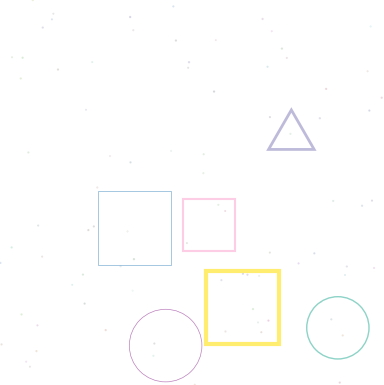[{"shape": "circle", "thickness": 1, "radius": 0.4, "center": [0.878, 0.148]}, {"shape": "triangle", "thickness": 2, "radius": 0.34, "center": [0.757, 0.646]}, {"shape": "square", "thickness": 0.5, "radius": 0.48, "center": [0.35, 0.408]}, {"shape": "square", "thickness": 1.5, "radius": 0.34, "center": [0.544, 0.416]}, {"shape": "circle", "thickness": 0.5, "radius": 0.47, "center": [0.43, 0.102]}, {"shape": "square", "thickness": 3, "radius": 0.47, "center": [0.629, 0.201]}]